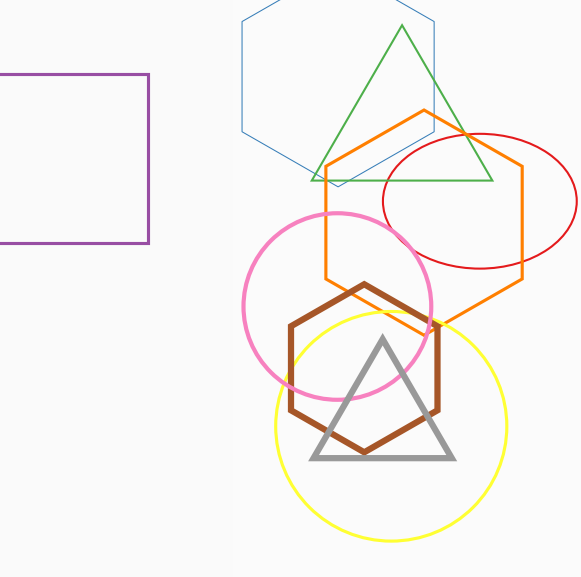[{"shape": "oval", "thickness": 1, "radius": 0.83, "center": [0.826, 0.651]}, {"shape": "hexagon", "thickness": 0.5, "radius": 0.95, "center": [0.582, 0.866]}, {"shape": "triangle", "thickness": 1, "radius": 0.9, "center": [0.692, 0.776]}, {"shape": "square", "thickness": 1.5, "radius": 0.73, "center": [0.108, 0.724]}, {"shape": "hexagon", "thickness": 1.5, "radius": 0.97, "center": [0.73, 0.614]}, {"shape": "circle", "thickness": 1.5, "radius": 0.99, "center": [0.673, 0.261]}, {"shape": "hexagon", "thickness": 3, "radius": 0.73, "center": [0.627, 0.361]}, {"shape": "circle", "thickness": 2, "radius": 0.81, "center": [0.58, 0.468]}, {"shape": "triangle", "thickness": 3, "radius": 0.69, "center": [0.658, 0.274]}]